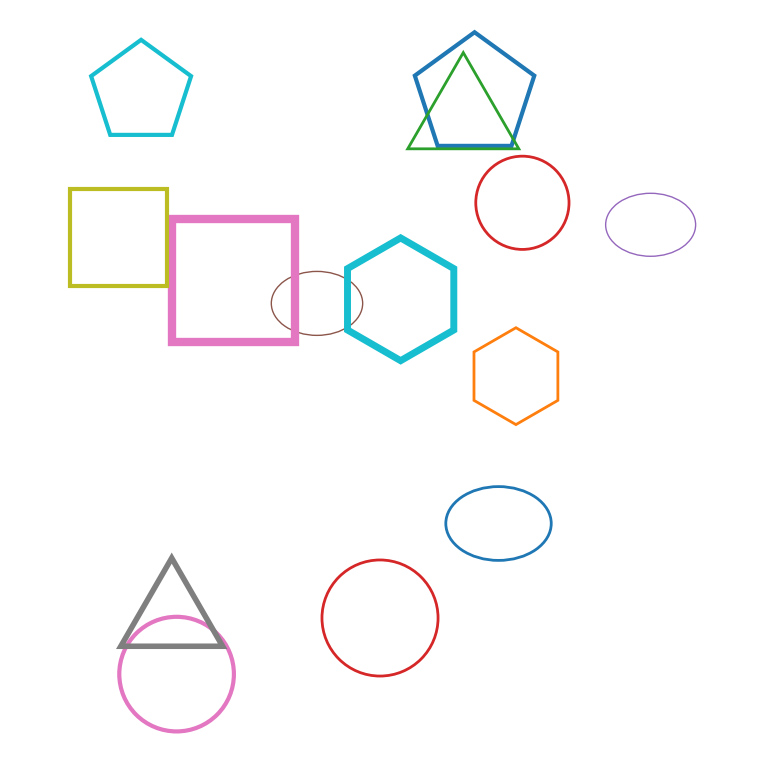[{"shape": "oval", "thickness": 1, "radius": 0.34, "center": [0.647, 0.32]}, {"shape": "pentagon", "thickness": 1.5, "radius": 0.41, "center": [0.616, 0.877]}, {"shape": "hexagon", "thickness": 1, "radius": 0.31, "center": [0.67, 0.511]}, {"shape": "triangle", "thickness": 1, "radius": 0.42, "center": [0.602, 0.848]}, {"shape": "circle", "thickness": 1, "radius": 0.38, "center": [0.494, 0.197]}, {"shape": "circle", "thickness": 1, "radius": 0.3, "center": [0.678, 0.737]}, {"shape": "oval", "thickness": 0.5, "radius": 0.29, "center": [0.845, 0.708]}, {"shape": "oval", "thickness": 0.5, "radius": 0.3, "center": [0.412, 0.606]}, {"shape": "circle", "thickness": 1.5, "radius": 0.37, "center": [0.229, 0.125]}, {"shape": "square", "thickness": 3, "radius": 0.4, "center": [0.303, 0.636]}, {"shape": "triangle", "thickness": 2, "radius": 0.38, "center": [0.223, 0.199]}, {"shape": "square", "thickness": 1.5, "radius": 0.31, "center": [0.154, 0.692]}, {"shape": "pentagon", "thickness": 1.5, "radius": 0.34, "center": [0.183, 0.88]}, {"shape": "hexagon", "thickness": 2.5, "radius": 0.4, "center": [0.52, 0.611]}]